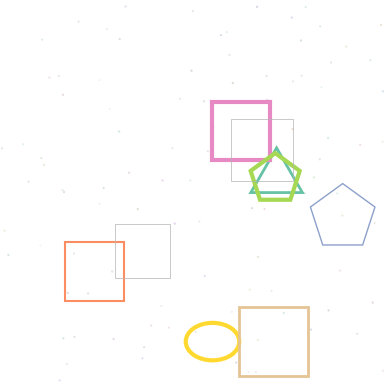[{"shape": "triangle", "thickness": 2, "radius": 0.39, "center": [0.718, 0.538]}, {"shape": "square", "thickness": 1.5, "radius": 0.38, "center": [0.245, 0.294]}, {"shape": "pentagon", "thickness": 1, "radius": 0.44, "center": [0.89, 0.435]}, {"shape": "square", "thickness": 3, "radius": 0.38, "center": [0.626, 0.659]}, {"shape": "pentagon", "thickness": 3, "radius": 0.34, "center": [0.715, 0.535]}, {"shape": "oval", "thickness": 3, "radius": 0.35, "center": [0.552, 0.113]}, {"shape": "square", "thickness": 2, "radius": 0.45, "center": [0.711, 0.113]}, {"shape": "square", "thickness": 0.5, "radius": 0.41, "center": [0.681, 0.61]}, {"shape": "square", "thickness": 0.5, "radius": 0.35, "center": [0.37, 0.349]}]